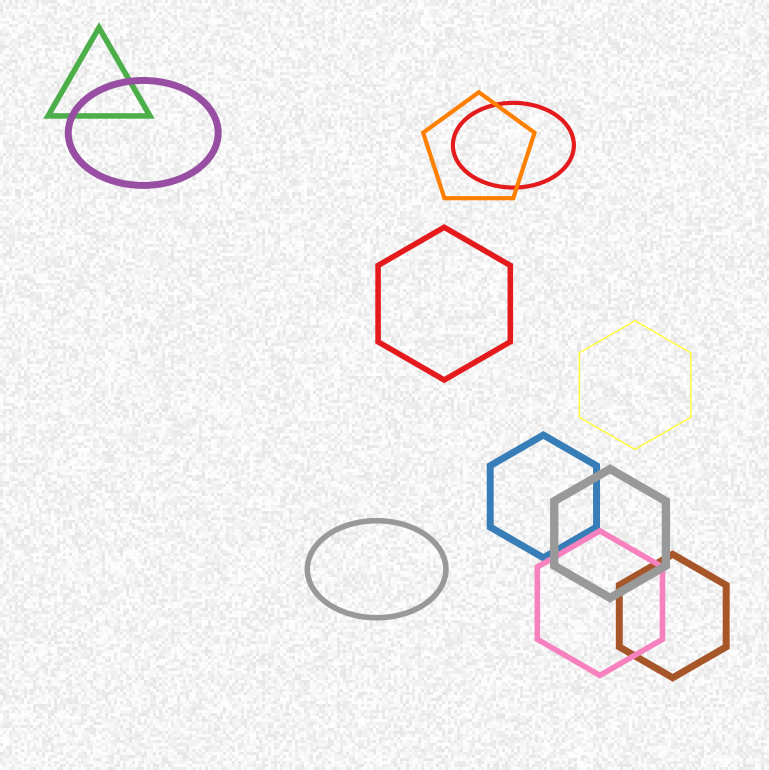[{"shape": "hexagon", "thickness": 2, "radius": 0.5, "center": [0.577, 0.606]}, {"shape": "oval", "thickness": 1.5, "radius": 0.39, "center": [0.667, 0.811]}, {"shape": "hexagon", "thickness": 2.5, "radius": 0.4, "center": [0.706, 0.355]}, {"shape": "triangle", "thickness": 2, "radius": 0.38, "center": [0.129, 0.888]}, {"shape": "oval", "thickness": 2.5, "radius": 0.49, "center": [0.186, 0.827]}, {"shape": "pentagon", "thickness": 1.5, "radius": 0.38, "center": [0.622, 0.804]}, {"shape": "hexagon", "thickness": 0.5, "radius": 0.42, "center": [0.825, 0.5]}, {"shape": "hexagon", "thickness": 2.5, "radius": 0.4, "center": [0.874, 0.2]}, {"shape": "hexagon", "thickness": 2, "radius": 0.47, "center": [0.779, 0.217]}, {"shape": "oval", "thickness": 2, "radius": 0.45, "center": [0.489, 0.261]}, {"shape": "hexagon", "thickness": 3, "radius": 0.42, "center": [0.792, 0.307]}]